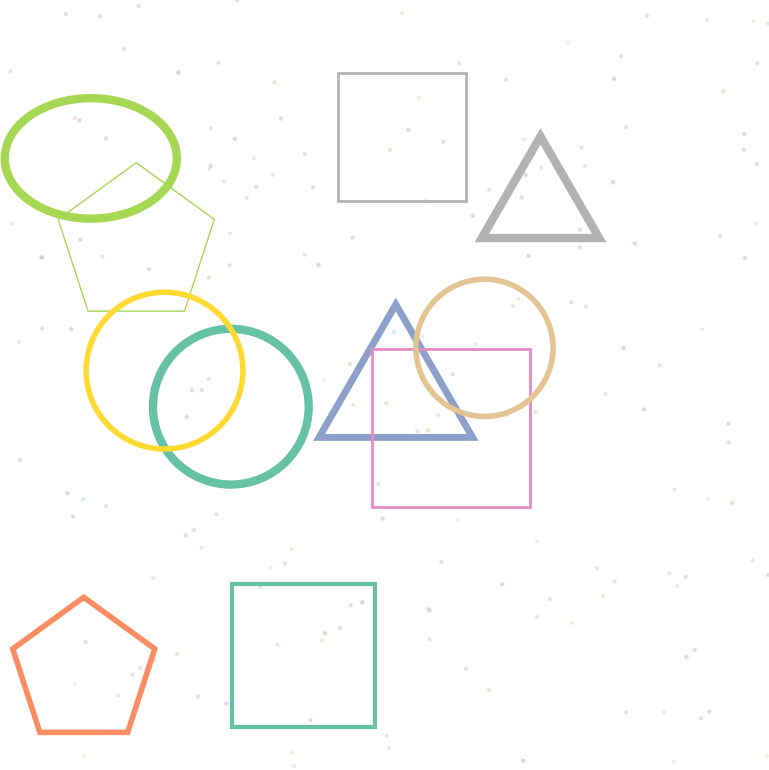[{"shape": "circle", "thickness": 3, "radius": 0.51, "center": [0.3, 0.472]}, {"shape": "square", "thickness": 1.5, "radius": 0.47, "center": [0.394, 0.148]}, {"shape": "pentagon", "thickness": 2, "radius": 0.48, "center": [0.109, 0.127]}, {"shape": "triangle", "thickness": 2.5, "radius": 0.58, "center": [0.514, 0.49]}, {"shape": "square", "thickness": 1, "radius": 0.51, "center": [0.585, 0.444]}, {"shape": "pentagon", "thickness": 0.5, "radius": 0.53, "center": [0.177, 0.682]}, {"shape": "oval", "thickness": 3, "radius": 0.56, "center": [0.118, 0.794]}, {"shape": "circle", "thickness": 2, "radius": 0.51, "center": [0.214, 0.519]}, {"shape": "circle", "thickness": 2, "radius": 0.45, "center": [0.629, 0.548]}, {"shape": "square", "thickness": 1, "radius": 0.42, "center": [0.522, 0.822]}, {"shape": "triangle", "thickness": 3, "radius": 0.44, "center": [0.702, 0.735]}]